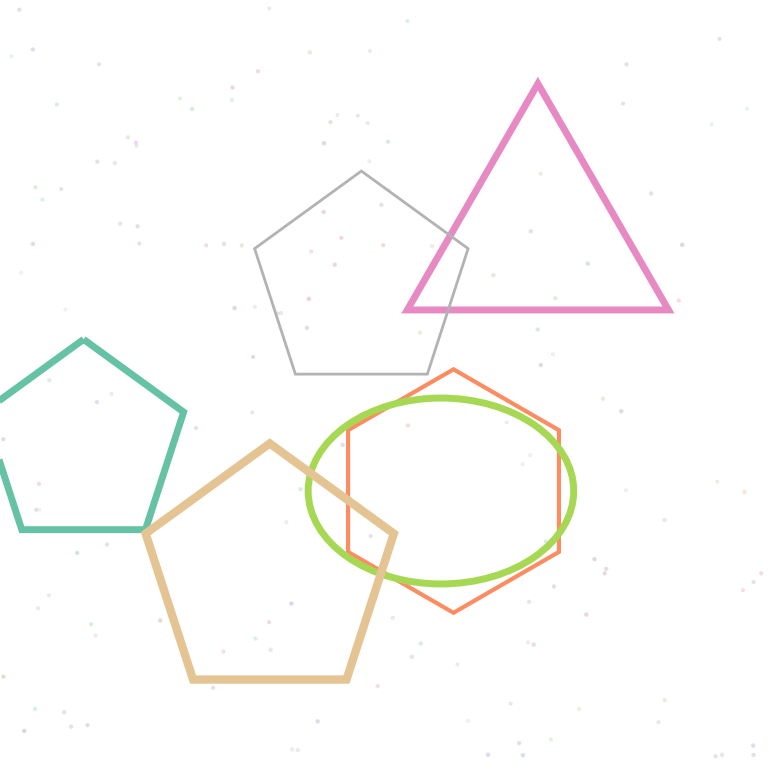[{"shape": "pentagon", "thickness": 2.5, "radius": 0.68, "center": [0.109, 0.423]}, {"shape": "hexagon", "thickness": 1.5, "radius": 0.79, "center": [0.589, 0.362]}, {"shape": "triangle", "thickness": 2.5, "radius": 0.98, "center": [0.699, 0.695]}, {"shape": "oval", "thickness": 2.5, "radius": 0.86, "center": [0.573, 0.362]}, {"shape": "pentagon", "thickness": 3, "radius": 0.85, "center": [0.35, 0.255]}, {"shape": "pentagon", "thickness": 1, "radius": 0.73, "center": [0.469, 0.632]}]